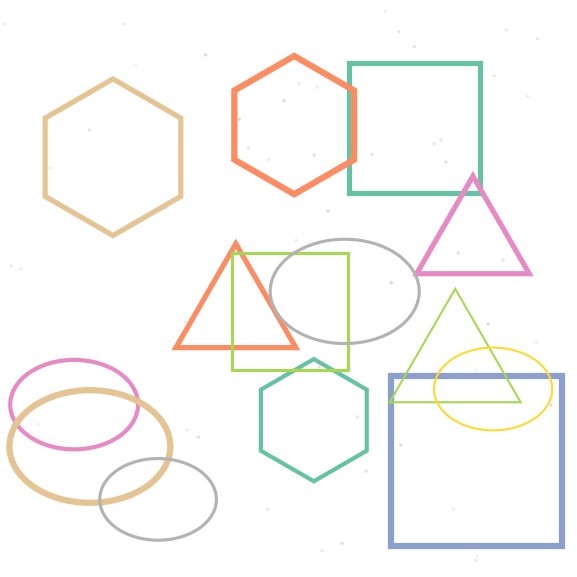[{"shape": "hexagon", "thickness": 2, "radius": 0.53, "center": [0.543, 0.272]}, {"shape": "square", "thickness": 2.5, "radius": 0.57, "center": [0.718, 0.778]}, {"shape": "triangle", "thickness": 2.5, "radius": 0.6, "center": [0.408, 0.457]}, {"shape": "hexagon", "thickness": 3, "radius": 0.6, "center": [0.509, 0.783]}, {"shape": "square", "thickness": 3, "radius": 0.74, "center": [0.825, 0.201]}, {"shape": "oval", "thickness": 2, "radius": 0.55, "center": [0.128, 0.298]}, {"shape": "triangle", "thickness": 2.5, "radius": 0.56, "center": [0.819, 0.582]}, {"shape": "square", "thickness": 1.5, "radius": 0.5, "center": [0.502, 0.459]}, {"shape": "triangle", "thickness": 1, "radius": 0.65, "center": [0.788, 0.368]}, {"shape": "oval", "thickness": 1, "radius": 0.51, "center": [0.854, 0.326]}, {"shape": "oval", "thickness": 3, "radius": 0.7, "center": [0.156, 0.226]}, {"shape": "hexagon", "thickness": 2.5, "radius": 0.68, "center": [0.196, 0.727]}, {"shape": "oval", "thickness": 1.5, "radius": 0.65, "center": [0.597, 0.495]}, {"shape": "oval", "thickness": 1.5, "radius": 0.51, "center": [0.274, 0.134]}]